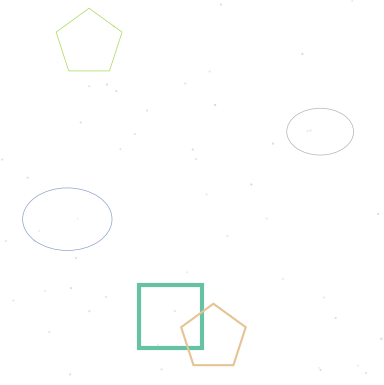[{"shape": "square", "thickness": 3, "radius": 0.41, "center": [0.442, 0.177]}, {"shape": "oval", "thickness": 0.5, "radius": 0.58, "center": [0.175, 0.431]}, {"shape": "pentagon", "thickness": 0.5, "radius": 0.45, "center": [0.231, 0.889]}, {"shape": "pentagon", "thickness": 1.5, "radius": 0.44, "center": [0.554, 0.123]}, {"shape": "oval", "thickness": 0.5, "radius": 0.43, "center": [0.832, 0.658]}]